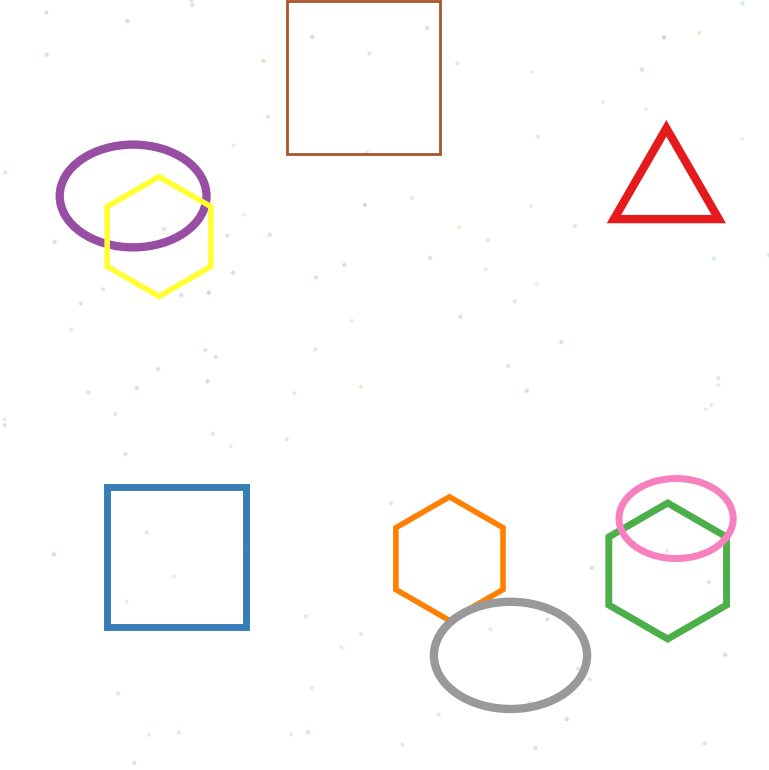[{"shape": "triangle", "thickness": 3, "radius": 0.39, "center": [0.865, 0.755]}, {"shape": "square", "thickness": 2.5, "radius": 0.45, "center": [0.229, 0.277]}, {"shape": "hexagon", "thickness": 2.5, "radius": 0.44, "center": [0.867, 0.258]}, {"shape": "oval", "thickness": 3, "radius": 0.48, "center": [0.173, 0.745]}, {"shape": "hexagon", "thickness": 2, "radius": 0.4, "center": [0.584, 0.274]}, {"shape": "hexagon", "thickness": 2, "radius": 0.39, "center": [0.207, 0.693]}, {"shape": "square", "thickness": 1, "radius": 0.5, "center": [0.472, 0.899]}, {"shape": "oval", "thickness": 2.5, "radius": 0.37, "center": [0.878, 0.327]}, {"shape": "oval", "thickness": 3, "radius": 0.5, "center": [0.663, 0.149]}]